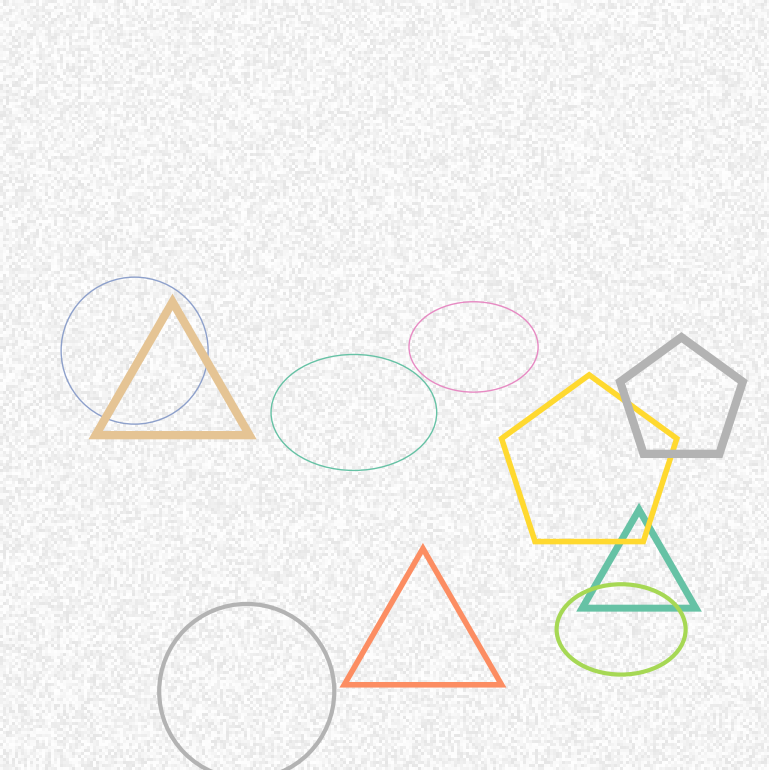[{"shape": "oval", "thickness": 0.5, "radius": 0.54, "center": [0.46, 0.464]}, {"shape": "triangle", "thickness": 2.5, "radius": 0.43, "center": [0.83, 0.253]}, {"shape": "triangle", "thickness": 2, "radius": 0.59, "center": [0.549, 0.17]}, {"shape": "circle", "thickness": 0.5, "radius": 0.48, "center": [0.175, 0.545]}, {"shape": "oval", "thickness": 0.5, "radius": 0.42, "center": [0.615, 0.549]}, {"shape": "oval", "thickness": 1.5, "radius": 0.42, "center": [0.807, 0.183]}, {"shape": "pentagon", "thickness": 2, "radius": 0.6, "center": [0.765, 0.393]}, {"shape": "triangle", "thickness": 3, "radius": 0.58, "center": [0.224, 0.493]}, {"shape": "pentagon", "thickness": 3, "radius": 0.42, "center": [0.885, 0.478]}, {"shape": "circle", "thickness": 1.5, "radius": 0.57, "center": [0.32, 0.102]}]